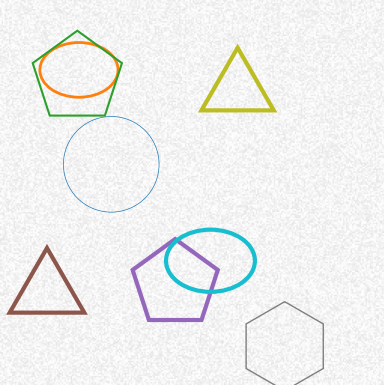[{"shape": "circle", "thickness": 0.5, "radius": 0.62, "center": [0.289, 0.573]}, {"shape": "oval", "thickness": 2, "radius": 0.51, "center": [0.205, 0.818]}, {"shape": "pentagon", "thickness": 1.5, "radius": 0.61, "center": [0.201, 0.798]}, {"shape": "pentagon", "thickness": 3, "radius": 0.58, "center": [0.455, 0.263]}, {"shape": "triangle", "thickness": 3, "radius": 0.56, "center": [0.122, 0.244]}, {"shape": "hexagon", "thickness": 1, "radius": 0.58, "center": [0.739, 0.101]}, {"shape": "triangle", "thickness": 3, "radius": 0.54, "center": [0.617, 0.768]}, {"shape": "oval", "thickness": 3, "radius": 0.58, "center": [0.547, 0.323]}]